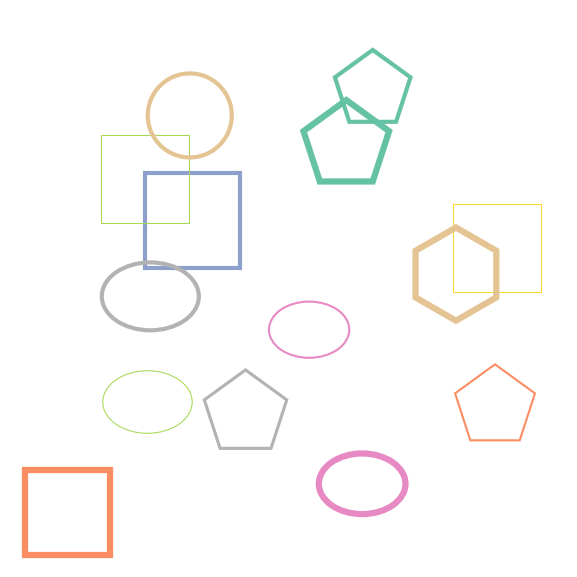[{"shape": "pentagon", "thickness": 3, "radius": 0.39, "center": [0.6, 0.748]}, {"shape": "pentagon", "thickness": 2, "radius": 0.34, "center": [0.645, 0.844]}, {"shape": "pentagon", "thickness": 1, "radius": 0.36, "center": [0.857, 0.296]}, {"shape": "square", "thickness": 3, "radius": 0.37, "center": [0.117, 0.112]}, {"shape": "square", "thickness": 2, "radius": 0.41, "center": [0.333, 0.617]}, {"shape": "oval", "thickness": 1, "radius": 0.35, "center": [0.535, 0.428]}, {"shape": "oval", "thickness": 3, "radius": 0.37, "center": [0.627, 0.161]}, {"shape": "oval", "thickness": 0.5, "radius": 0.39, "center": [0.255, 0.303]}, {"shape": "square", "thickness": 0.5, "radius": 0.38, "center": [0.251, 0.689]}, {"shape": "square", "thickness": 0.5, "radius": 0.38, "center": [0.861, 0.57]}, {"shape": "circle", "thickness": 2, "radius": 0.36, "center": [0.329, 0.799]}, {"shape": "hexagon", "thickness": 3, "radius": 0.4, "center": [0.789, 0.525]}, {"shape": "pentagon", "thickness": 1.5, "radius": 0.38, "center": [0.425, 0.284]}, {"shape": "oval", "thickness": 2, "radius": 0.42, "center": [0.26, 0.486]}]